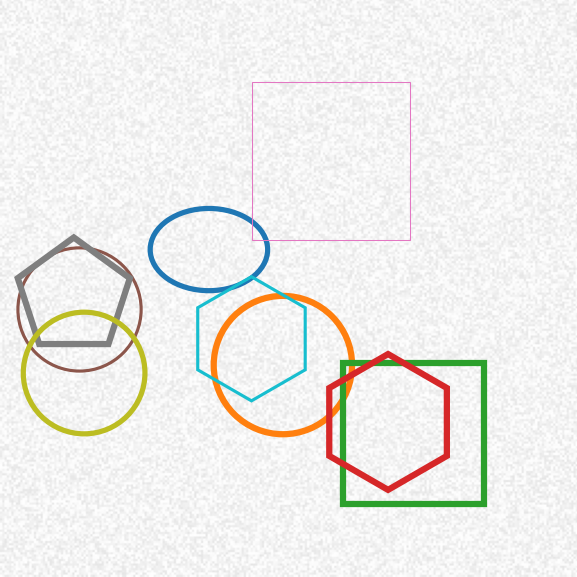[{"shape": "oval", "thickness": 2.5, "radius": 0.51, "center": [0.362, 0.567]}, {"shape": "circle", "thickness": 3, "radius": 0.6, "center": [0.49, 0.367]}, {"shape": "square", "thickness": 3, "radius": 0.61, "center": [0.716, 0.249]}, {"shape": "hexagon", "thickness": 3, "radius": 0.59, "center": [0.672, 0.268]}, {"shape": "circle", "thickness": 1.5, "radius": 0.53, "center": [0.138, 0.463]}, {"shape": "square", "thickness": 0.5, "radius": 0.68, "center": [0.573, 0.72]}, {"shape": "pentagon", "thickness": 3, "radius": 0.51, "center": [0.128, 0.486]}, {"shape": "circle", "thickness": 2.5, "radius": 0.53, "center": [0.146, 0.353]}, {"shape": "hexagon", "thickness": 1.5, "radius": 0.54, "center": [0.435, 0.412]}]